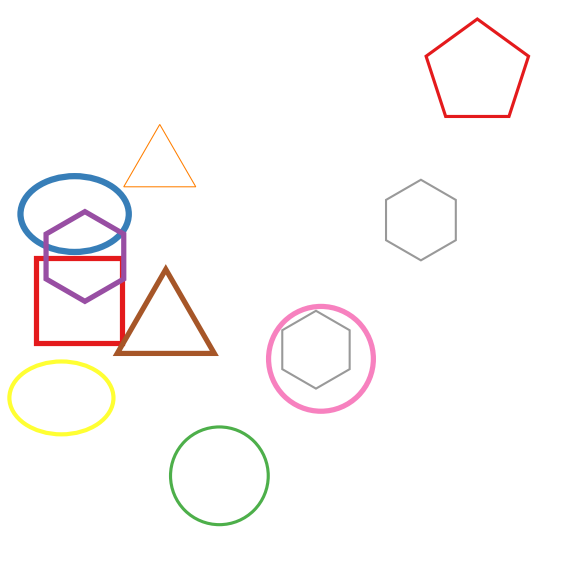[{"shape": "pentagon", "thickness": 1.5, "radius": 0.47, "center": [0.827, 0.873]}, {"shape": "square", "thickness": 2.5, "radius": 0.37, "center": [0.137, 0.479]}, {"shape": "oval", "thickness": 3, "radius": 0.47, "center": [0.129, 0.628]}, {"shape": "circle", "thickness": 1.5, "radius": 0.42, "center": [0.38, 0.175]}, {"shape": "hexagon", "thickness": 2.5, "radius": 0.39, "center": [0.147, 0.555]}, {"shape": "triangle", "thickness": 0.5, "radius": 0.36, "center": [0.277, 0.712]}, {"shape": "oval", "thickness": 2, "radius": 0.45, "center": [0.106, 0.31]}, {"shape": "triangle", "thickness": 2.5, "radius": 0.49, "center": [0.287, 0.436]}, {"shape": "circle", "thickness": 2.5, "radius": 0.45, "center": [0.556, 0.378]}, {"shape": "hexagon", "thickness": 1, "radius": 0.35, "center": [0.729, 0.618]}, {"shape": "hexagon", "thickness": 1, "radius": 0.34, "center": [0.547, 0.394]}]